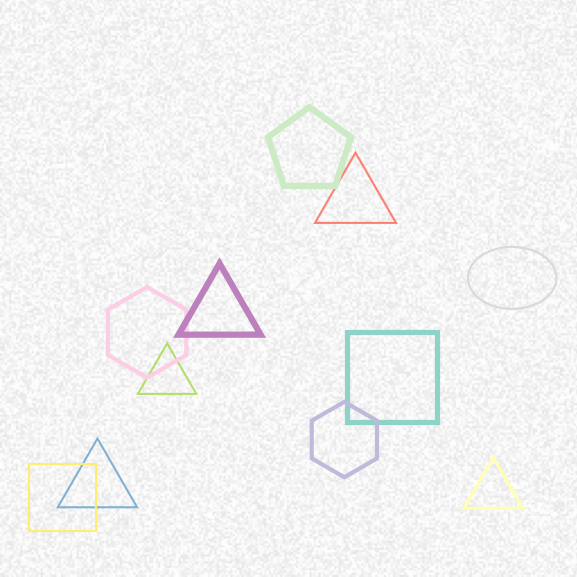[{"shape": "square", "thickness": 2.5, "radius": 0.39, "center": [0.679, 0.346]}, {"shape": "triangle", "thickness": 1.5, "radius": 0.29, "center": [0.854, 0.148]}, {"shape": "hexagon", "thickness": 2, "radius": 0.33, "center": [0.596, 0.238]}, {"shape": "triangle", "thickness": 1, "radius": 0.41, "center": [0.616, 0.654]}, {"shape": "triangle", "thickness": 1, "radius": 0.4, "center": [0.169, 0.16]}, {"shape": "triangle", "thickness": 1, "radius": 0.29, "center": [0.289, 0.346]}, {"shape": "hexagon", "thickness": 2, "radius": 0.39, "center": [0.255, 0.424]}, {"shape": "oval", "thickness": 1, "radius": 0.38, "center": [0.887, 0.518]}, {"shape": "triangle", "thickness": 3, "radius": 0.41, "center": [0.38, 0.461]}, {"shape": "pentagon", "thickness": 3, "radius": 0.38, "center": [0.536, 0.738]}, {"shape": "square", "thickness": 1, "radius": 0.29, "center": [0.108, 0.138]}]